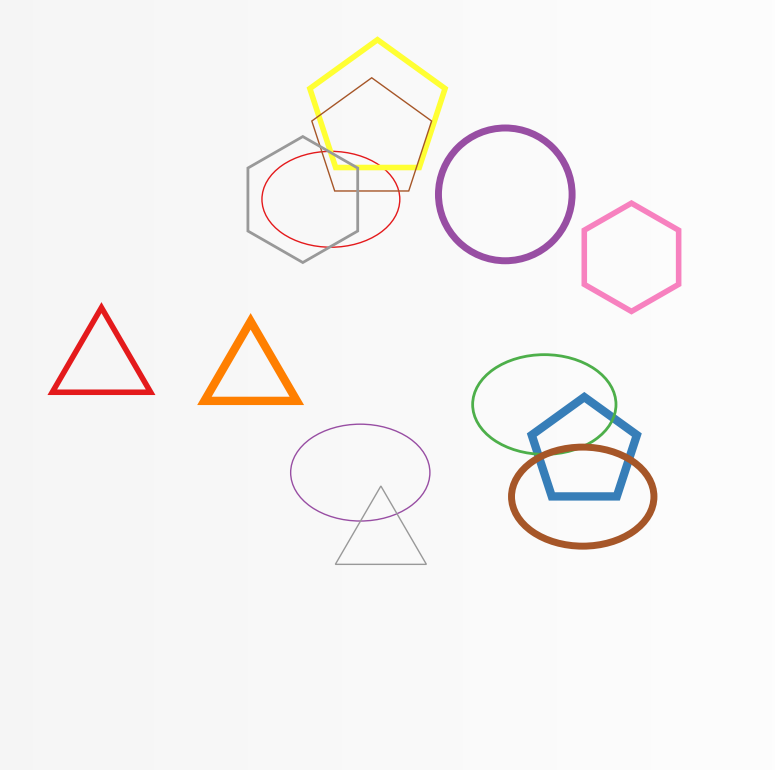[{"shape": "oval", "thickness": 0.5, "radius": 0.44, "center": [0.427, 0.741]}, {"shape": "triangle", "thickness": 2, "radius": 0.37, "center": [0.131, 0.527]}, {"shape": "pentagon", "thickness": 3, "radius": 0.36, "center": [0.754, 0.413]}, {"shape": "oval", "thickness": 1, "radius": 0.46, "center": [0.702, 0.475]}, {"shape": "circle", "thickness": 2.5, "radius": 0.43, "center": [0.652, 0.748]}, {"shape": "oval", "thickness": 0.5, "radius": 0.45, "center": [0.465, 0.386]}, {"shape": "triangle", "thickness": 3, "radius": 0.34, "center": [0.323, 0.514]}, {"shape": "pentagon", "thickness": 2, "radius": 0.46, "center": [0.487, 0.857]}, {"shape": "oval", "thickness": 2.5, "radius": 0.46, "center": [0.752, 0.355]}, {"shape": "pentagon", "thickness": 0.5, "radius": 0.41, "center": [0.48, 0.818]}, {"shape": "hexagon", "thickness": 2, "radius": 0.35, "center": [0.815, 0.666]}, {"shape": "hexagon", "thickness": 1, "radius": 0.41, "center": [0.391, 0.741]}, {"shape": "triangle", "thickness": 0.5, "radius": 0.34, "center": [0.491, 0.301]}]